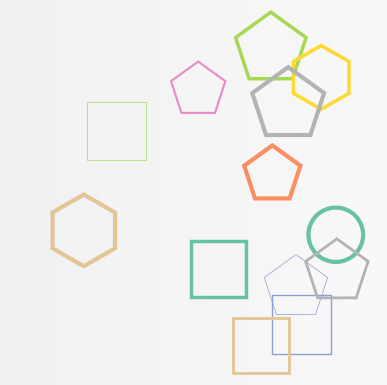[{"shape": "circle", "thickness": 3, "radius": 0.35, "center": [0.867, 0.39]}, {"shape": "square", "thickness": 2.5, "radius": 0.36, "center": [0.564, 0.301]}, {"shape": "pentagon", "thickness": 3, "radius": 0.38, "center": [0.703, 0.546]}, {"shape": "pentagon", "thickness": 0.5, "radius": 0.43, "center": [0.764, 0.253]}, {"shape": "square", "thickness": 1, "radius": 0.38, "center": [0.777, 0.157]}, {"shape": "pentagon", "thickness": 1.5, "radius": 0.37, "center": [0.511, 0.766]}, {"shape": "square", "thickness": 0.5, "radius": 0.38, "center": [0.3, 0.66]}, {"shape": "pentagon", "thickness": 2.5, "radius": 0.48, "center": [0.699, 0.873]}, {"shape": "hexagon", "thickness": 2.5, "radius": 0.41, "center": [0.829, 0.799]}, {"shape": "square", "thickness": 2, "radius": 0.36, "center": [0.674, 0.103]}, {"shape": "hexagon", "thickness": 3, "radius": 0.47, "center": [0.216, 0.402]}, {"shape": "pentagon", "thickness": 2, "radius": 0.42, "center": [0.869, 0.295]}, {"shape": "pentagon", "thickness": 3, "radius": 0.49, "center": [0.744, 0.728]}]